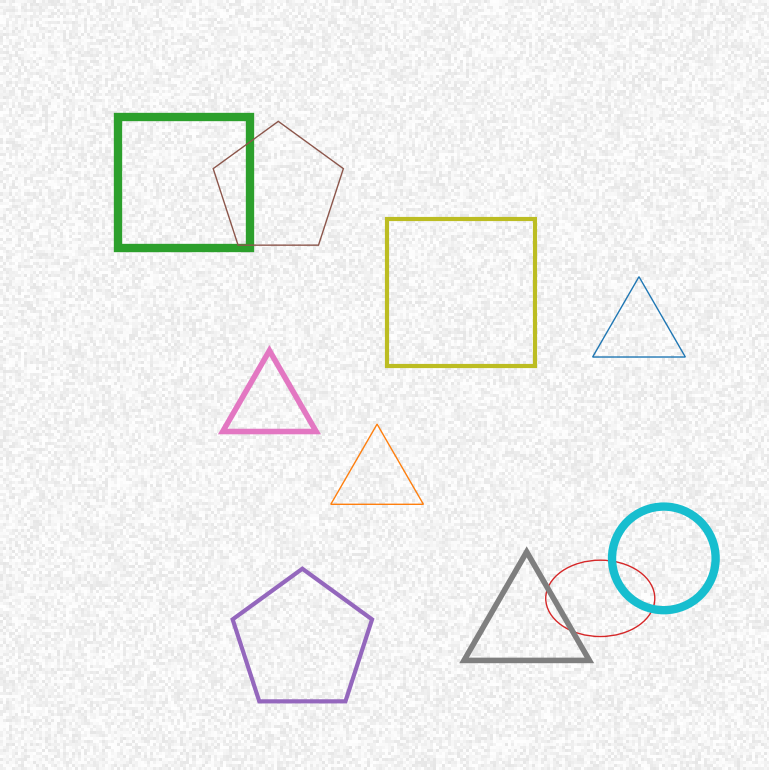[{"shape": "triangle", "thickness": 0.5, "radius": 0.35, "center": [0.83, 0.571]}, {"shape": "triangle", "thickness": 0.5, "radius": 0.35, "center": [0.49, 0.38]}, {"shape": "square", "thickness": 3, "radius": 0.43, "center": [0.239, 0.763]}, {"shape": "oval", "thickness": 0.5, "radius": 0.35, "center": [0.78, 0.223]}, {"shape": "pentagon", "thickness": 1.5, "radius": 0.48, "center": [0.393, 0.166]}, {"shape": "pentagon", "thickness": 0.5, "radius": 0.44, "center": [0.361, 0.754]}, {"shape": "triangle", "thickness": 2, "radius": 0.35, "center": [0.35, 0.475]}, {"shape": "triangle", "thickness": 2, "radius": 0.47, "center": [0.684, 0.189]}, {"shape": "square", "thickness": 1.5, "radius": 0.48, "center": [0.599, 0.62]}, {"shape": "circle", "thickness": 3, "radius": 0.34, "center": [0.862, 0.275]}]